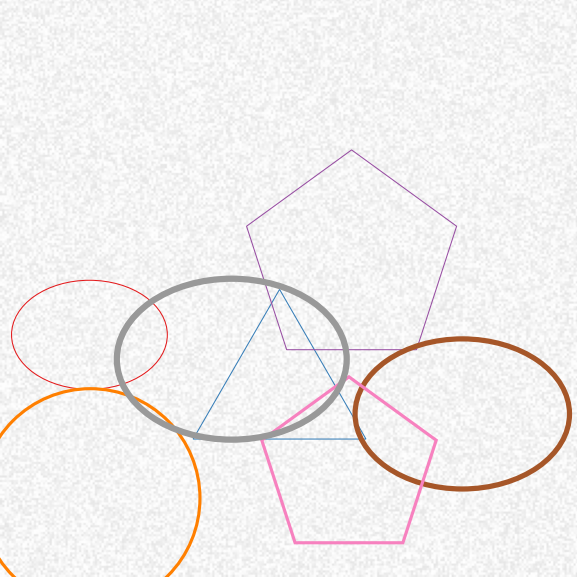[{"shape": "oval", "thickness": 0.5, "radius": 0.67, "center": [0.155, 0.419]}, {"shape": "triangle", "thickness": 0.5, "radius": 0.86, "center": [0.484, 0.325]}, {"shape": "pentagon", "thickness": 0.5, "radius": 0.96, "center": [0.609, 0.548]}, {"shape": "circle", "thickness": 1.5, "radius": 0.95, "center": [0.157, 0.136]}, {"shape": "oval", "thickness": 2.5, "radius": 0.93, "center": [0.801, 0.282]}, {"shape": "pentagon", "thickness": 1.5, "radius": 0.79, "center": [0.604, 0.188]}, {"shape": "oval", "thickness": 3, "radius": 1.0, "center": [0.401, 0.377]}]